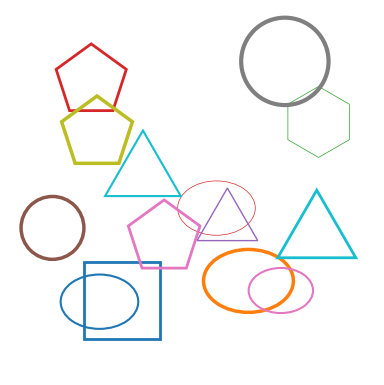[{"shape": "square", "thickness": 2, "radius": 0.49, "center": [0.316, 0.22]}, {"shape": "oval", "thickness": 1.5, "radius": 0.5, "center": [0.258, 0.216]}, {"shape": "oval", "thickness": 2.5, "radius": 0.58, "center": [0.645, 0.27]}, {"shape": "hexagon", "thickness": 0.5, "radius": 0.46, "center": [0.828, 0.683]}, {"shape": "oval", "thickness": 0.5, "radius": 0.5, "center": [0.562, 0.46]}, {"shape": "pentagon", "thickness": 2, "radius": 0.48, "center": [0.237, 0.79]}, {"shape": "triangle", "thickness": 1, "radius": 0.45, "center": [0.591, 0.421]}, {"shape": "circle", "thickness": 2.5, "radius": 0.41, "center": [0.136, 0.408]}, {"shape": "pentagon", "thickness": 2, "radius": 0.49, "center": [0.426, 0.383]}, {"shape": "oval", "thickness": 1.5, "radius": 0.42, "center": [0.729, 0.245]}, {"shape": "circle", "thickness": 3, "radius": 0.57, "center": [0.74, 0.841]}, {"shape": "pentagon", "thickness": 2.5, "radius": 0.48, "center": [0.252, 0.654]}, {"shape": "triangle", "thickness": 2, "radius": 0.59, "center": [0.823, 0.389]}, {"shape": "triangle", "thickness": 1.5, "radius": 0.57, "center": [0.371, 0.547]}]